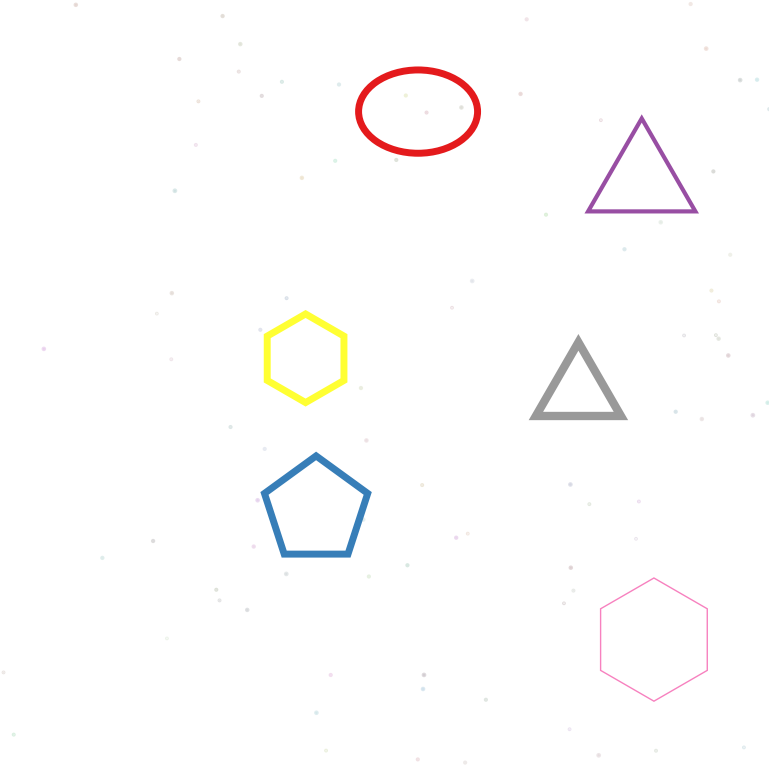[{"shape": "oval", "thickness": 2.5, "radius": 0.39, "center": [0.543, 0.855]}, {"shape": "pentagon", "thickness": 2.5, "radius": 0.35, "center": [0.411, 0.337]}, {"shape": "triangle", "thickness": 1.5, "radius": 0.4, "center": [0.833, 0.766]}, {"shape": "hexagon", "thickness": 2.5, "radius": 0.29, "center": [0.397, 0.535]}, {"shape": "hexagon", "thickness": 0.5, "radius": 0.4, "center": [0.849, 0.169]}, {"shape": "triangle", "thickness": 3, "radius": 0.32, "center": [0.751, 0.492]}]